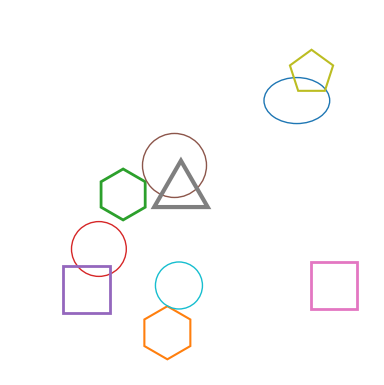[{"shape": "oval", "thickness": 1, "radius": 0.43, "center": [0.771, 0.739]}, {"shape": "hexagon", "thickness": 1.5, "radius": 0.34, "center": [0.435, 0.136]}, {"shape": "hexagon", "thickness": 2, "radius": 0.33, "center": [0.32, 0.495]}, {"shape": "circle", "thickness": 1, "radius": 0.36, "center": [0.257, 0.353]}, {"shape": "square", "thickness": 2, "radius": 0.3, "center": [0.226, 0.248]}, {"shape": "circle", "thickness": 1, "radius": 0.42, "center": [0.453, 0.57]}, {"shape": "square", "thickness": 2, "radius": 0.3, "center": [0.868, 0.258]}, {"shape": "triangle", "thickness": 3, "radius": 0.4, "center": [0.47, 0.502]}, {"shape": "pentagon", "thickness": 1.5, "radius": 0.29, "center": [0.809, 0.812]}, {"shape": "circle", "thickness": 1, "radius": 0.31, "center": [0.465, 0.258]}]